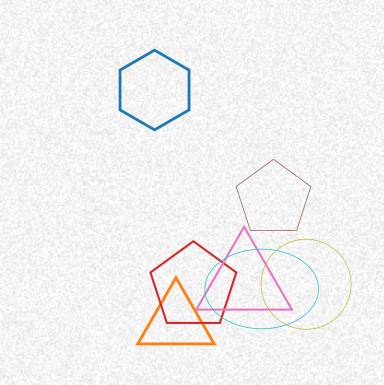[{"shape": "hexagon", "thickness": 2, "radius": 0.52, "center": [0.401, 0.766]}, {"shape": "triangle", "thickness": 2, "radius": 0.57, "center": [0.457, 0.164]}, {"shape": "pentagon", "thickness": 1.5, "radius": 0.59, "center": [0.502, 0.256]}, {"shape": "pentagon", "thickness": 0.5, "radius": 0.51, "center": [0.71, 0.484]}, {"shape": "triangle", "thickness": 1.5, "radius": 0.72, "center": [0.634, 0.268]}, {"shape": "circle", "thickness": 0.5, "radius": 0.58, "center": [0.795, 0.262]}, {"shape": "oval", "thickness": 0.5, "radius": 0.74, "center": [0.68, 0.249]}]